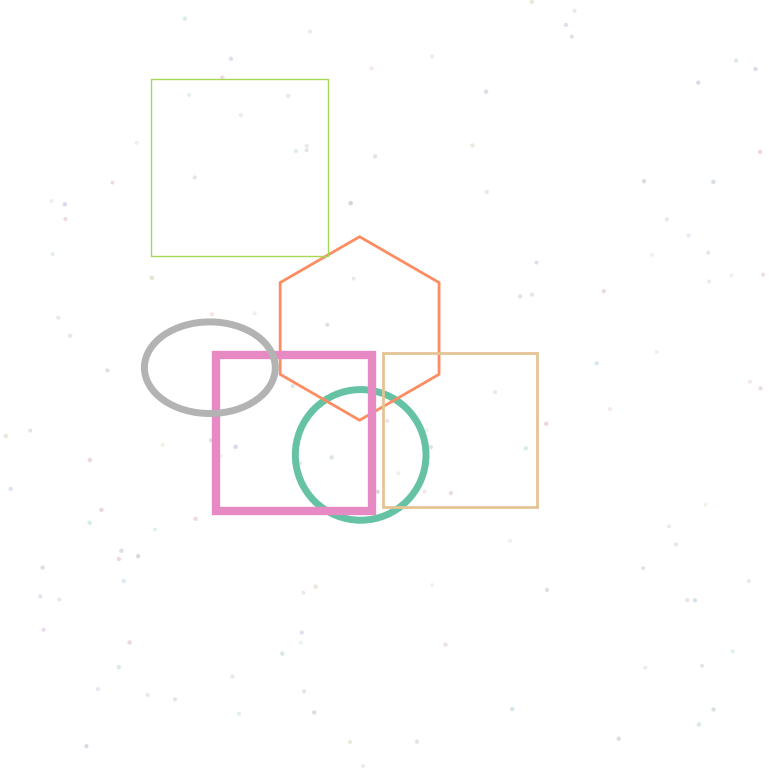[{"shape": "circle", "thickness": 2.5, "radius": 0.42, "center": [0.468, 0.409]}, {"shape": "hexagon", "thickness": 1, "radius": 0.6, "center": [0.467, 0.573]}, {"shape": "square", "thickness": 3, "radius": 0.51, "center": [0.382, 0.437]}, {"shape": "square", "thickness": 0.5, "radius": 0.58, "center": [0.311, 0.782]}, {"shape": "square", "thickness": 1, "radius": 0.5, "center": [0.597, 0.442]}, {"shape": "oval", "thickness": 2.5, "radius": 0.42, "center": [0.273, 0.522]}]